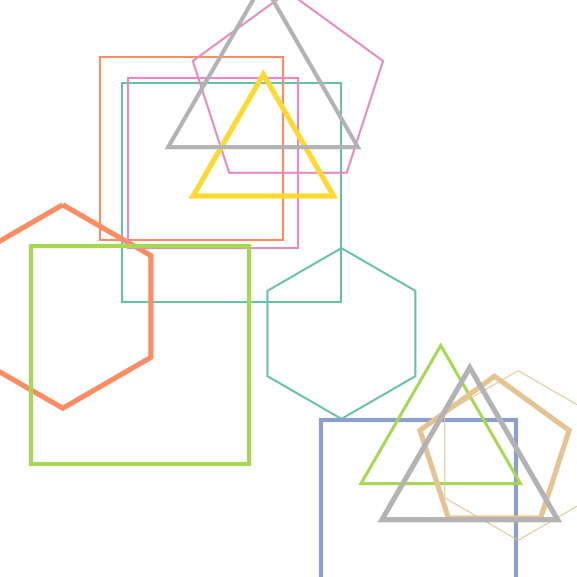[{"shape": "square", "thickness": 1, "radius": 0.95, "center": [0.401, 0.666]}, {"shape": "hexagon", "thickness": 1, "radius": 0.74, "center": [0.591, 0.422]}, {"shape": "square", "thickness": 1, "radius": 0.79, "center": [0.332, 0.742]}, {"shape": "hexagon", "thickness": 2.5, "radius": 0.88, "center": [0.109, 0.468]}, {"shape": "square", "thickness": 2, "radius": 0.84, "center": [0.724, 0.103]}, {"shape": "square", "thickness": 1, "radius": 0.73, "center": [0.369, 0.717]}, {"shape": "pentagon", "thickness": 1, "radius": 0.87, "center": [0.499, 0.84]}, {"shape": "square", "thickness": 2, "radius": 0.95, "center": [0.242, 0.385]}, {"shape": "triangle", "thickness": 1.5, "radius": 0.8, "center": [0.763, 0.241]}, {"shape": "triangle", "thickness": 2.5, "radius": 0.7, "center": [0.456, 0.73]}, {"shape": "hexagon", "thickness": 0.5, "radius": 0.73, "center": [0.897, 0.21]}, {"shape": "pentagon", "thickness": 2.5, "radius": 0.68, "center": [0.856, 0.212]}, {"shape": "triangle", "thickness": 2, "radius": 0.95, "center": [0.455, 0.839]}, {"shape": "triangle", "thickness": 2.5, "radius": 0.88, "center": [0.814, 0.187]}]